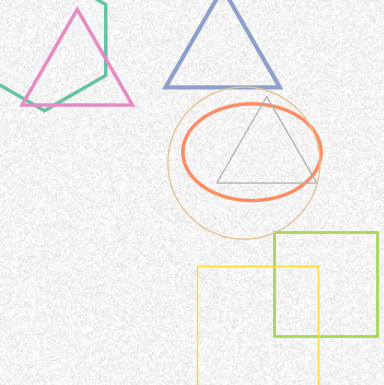[{"shape": "hexagon", "thickness": 2.5, "radius": 0.92, "center": [0.116, 0.896]}, {"shape": "oval", "thickness": 2.5, "radius": 0.9, "center": [0.654, 0.605]}, {"shape": "triangle", "thickness": 3, "radius": 0.86, "center": [0.578, 0.859]}, {"shape": "triangle", "thickness": 2.5, "radius": 0.83, "center": [0.201, 0.81]}, {"shape": "square", "thickness": 2, "radius": 0.67, "center": [0.846, 0.263]}, {"shape": "square", "thickness": 1, "radius": 0.79, "center": [0.67, 0.15]}, {"shape": "circle", "thickness": 1, "radius": 0.99, "center": [0.634, 0.576]}, {"shape": "triangle", "thickness": 1, "radius": 0.75, "center": [0.693, 0.599]}]